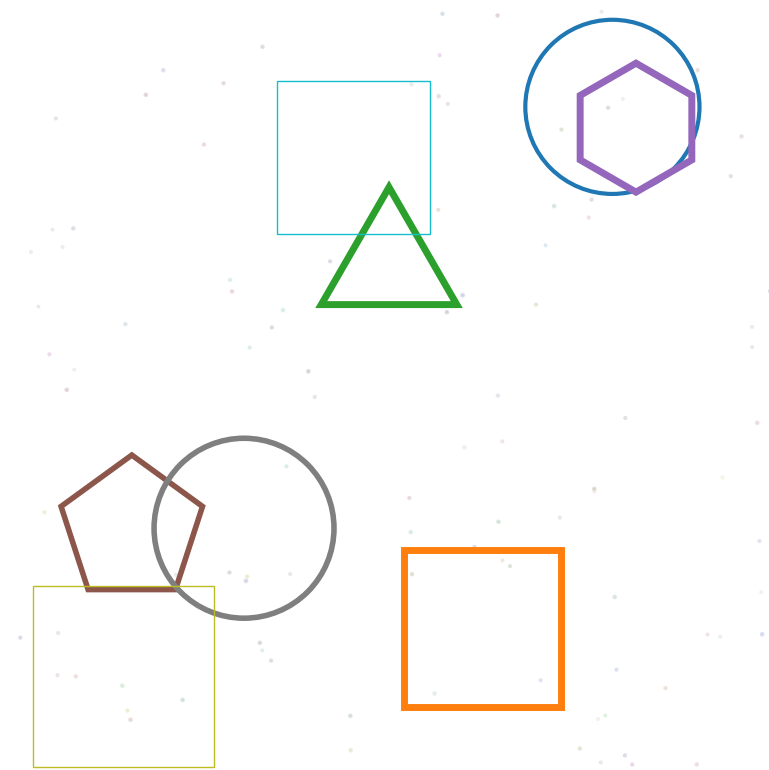[{"shape": "circle", "thickness": 1.5, "radius": 0.57, "center": [0.795, 0.861]}, {"shape": "square", "thickness": 2.5, "radius": 0.51, "center": [0.626, 0.184]}, {"shape": "triangle", "thickness": 2.5, "radius": 0.51, "center": [0.505, 0.655]}, {"shape": "hexagon", "thickness": 2.5, "radius": 0.42, "center": [0.826, 0.834]}, {"shape": "pentagon", "thickness": 2, "radius": 0.48, "center": [0.171, 0.312]}, {"shape": "circle", "thickness": 2, "radius": 0.58, "center": [0.317, 0.314]}, {"shape": "square", "thickness": 0.5, "radius": 0.59, "center": [0.161, 0.122]}, {"shape": "square", "thickness": 0.5, "radius": 0.5, "center": [0.459, 0.795]}]